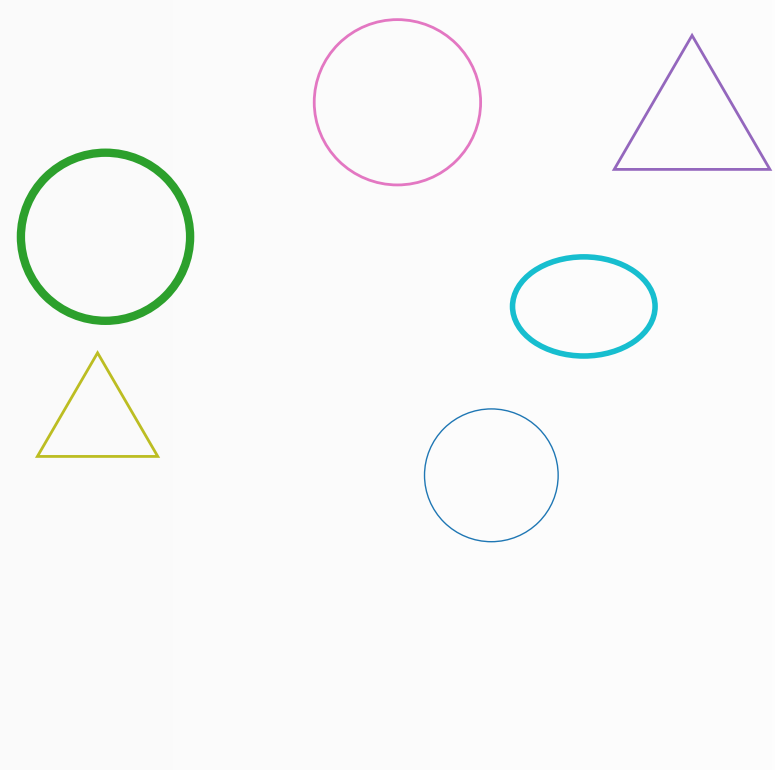[{"shape": "circle", "thickness": 0.5, "radius": 0.43, "center": [0.634, 0.383]}, {"shape": "circle", "thickness": 3, "radius": 0.55, "center": [0.136, 0.693]}, {"shape": "triangle", "thickness": 1, "radius": 0.58, "center": [0.893, 0.838]}, {"shape": "circle", "thickness": 1, "radius": 0.54, "center": [0.513, 0.867]}, {"shape": "triangle", "thickness": 1, "radius": 0.45, "center": [0.126, 0.452]}, {"shape": "oval", "thickness": 2, "radius": 0.46, "center": [0.753, 0.602]}]